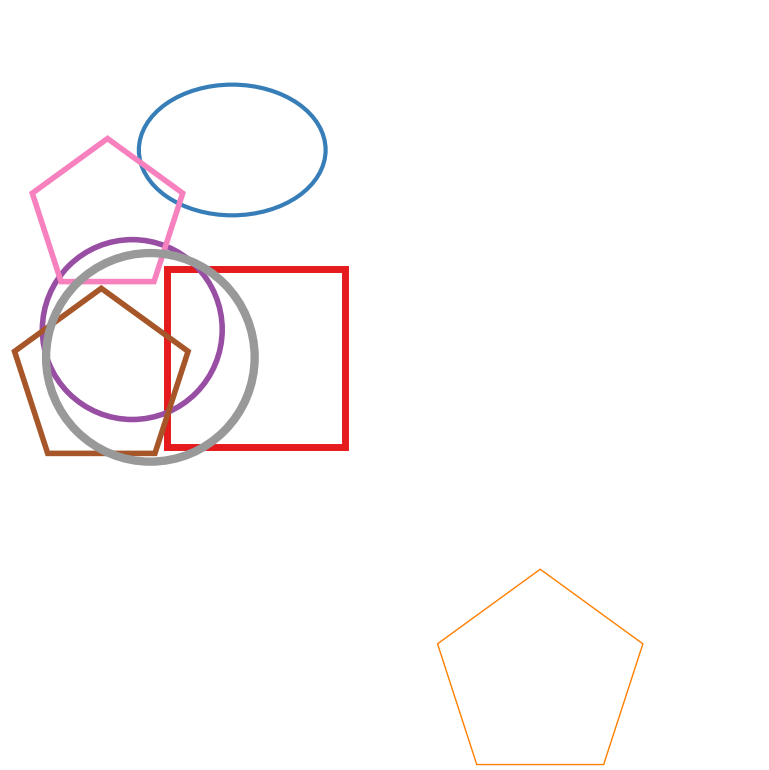[{"shape": "square", "thickness": 2.5, "radius": 0.58, "center": [0.332, 0.535]}, {"shape": "oval", "thickness": 1.5, "radius": 0.61, "center": [0.302, 0.805]}, {"shape": "circle", "thickness": 2, "radius": 0.58, "center": [0.172, 0.572]}, {"shape": "pentagon", "thickness": 0.5, "radius": 0.7, "center": [0.702, 0.121]}, {"shape": "pentagon", "thickness": 2, "radius": 0.59, "center": [0.132, 0.507]}, {"shape": "pentagon", "thickness": 2, "radius": 0.51, "center": [0.14, 0.717]}, {"shape": "circle", "thickness": 3, "radius": 0.68, "center": [0.195, 0.536]}]